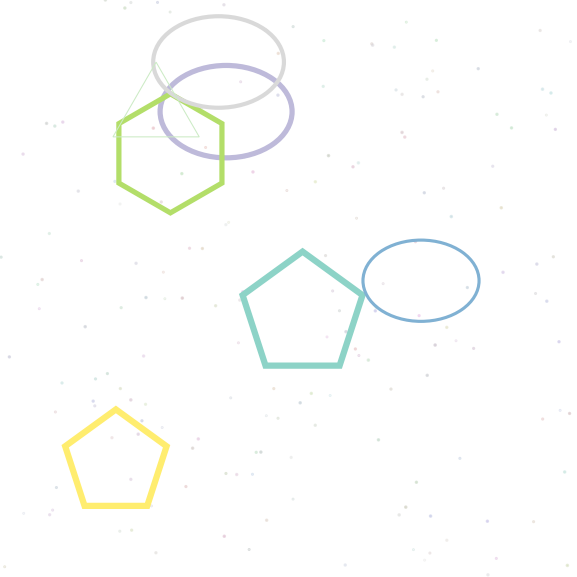[{"shape": "pentagon", "thickness": 3, "radius": 0.55, "center": [0.524, 0.454]}, {"shape": "oval", "thickness": 2.5, "radius": 0.57, "center": [0.392, 0.806]}, {"shape": "oval", "thickness": 1.5, "radius": 0.5, "center": [0.729, 0.513]}, {"shape": "hexagon", "thickness": 2.5, "radius": 0.52, "center": [0.295, 0.734]}, {"shape": "oval", "thickness": 2, "radius": 0.57, "center": [0.378, 0.892]}, {"shape": "triangle", "thickness": 0.5, "radius": 0.43, "center": [0.27, 0.805]}, {"shape": "pentagon", "thickness": 3, "radius": 0.46, "center": [0.201, 0.198]}]